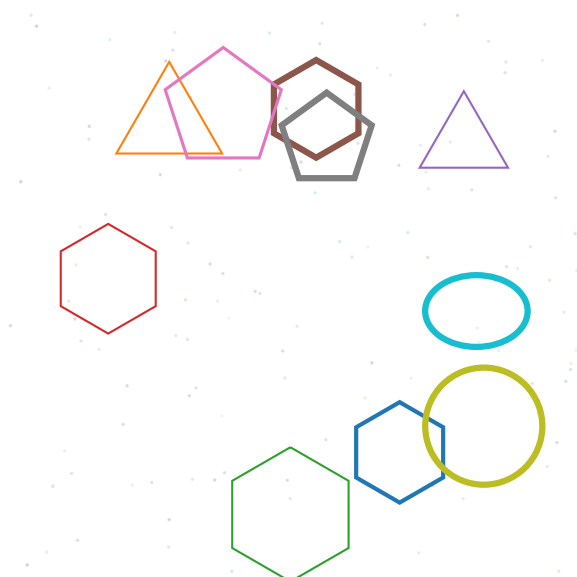[{"shape": "hexagon", "thickness": 2, "radius": 0.43, "center": [0.692, 0.216]}, {"shape": "triangle", "thickness": 1, "radius": 0.53, "center": [0.293, 0.786]}, {"shape": "hexagon", "thickness": 1, "radius": 0.58, "center": [0.503, 0.108]}, {"shape": "hexagon", "thickness": 1, "radius": 0.47, "center": [0.187, 0.516]}, {"shape": "triangle", "thickness": 1, "radius": 0.44, "center": [0.803, 0.753]}, {"shape": "hexagon", "thickness": 3, "radius": 0.42, "center": [0.547, 0.811]}, {"shape": "pentagon", "thickness": 1.5, "radius": 0.53, "center": [0.387, 0.811]}, {"shape": "pentagon", "thickness": 3, "radius": 0.41, "center": [0.566, 0.757]}, {"shape": "circle", "thickness": 3, "radius": 0.51, "center": [0.838, 0.261]}, {"shape": "oval", "thickness": 3, "radius": 0.44, "center": [0.825, 0.461]}]